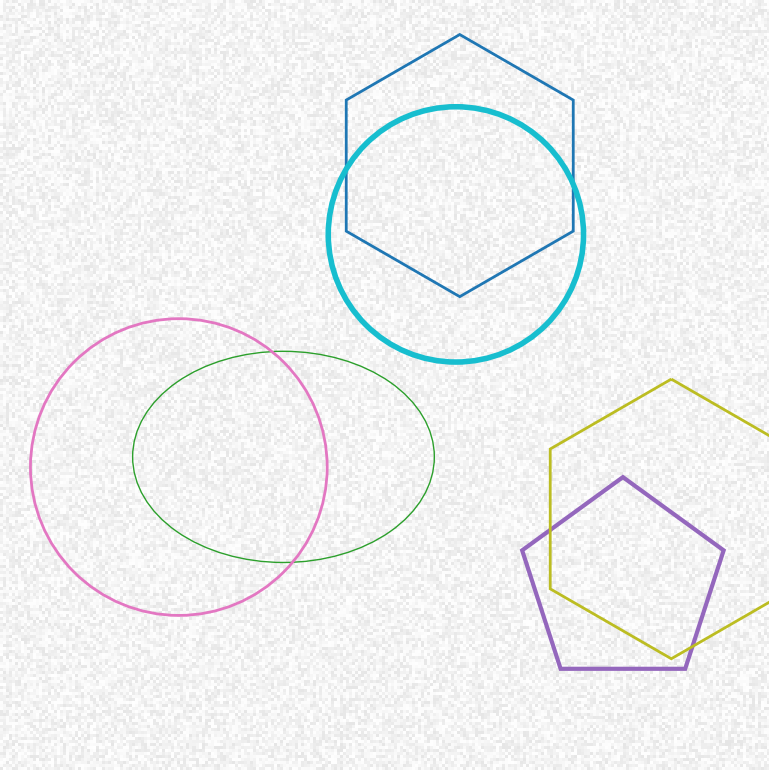[{"shape": "hexagon", "thickness": 1, "radius": 0.85, "center": [0.597, 0.785]}, {"shape": "oval", "thickness": 0.5, "radius": 0.98, "center": [0.368, 0.407]}, {"shape": "pentagon", "thickness": 1.5, "radius": 0.69, "center": [0.809, 0.243]}, {"shape": "circle", "thickness": 1, "radius": 0.96, "center": [0.232, 0.393]}, {"shape": "hexagon", "thickness": 1, "radius": 0.91, "center": [0.872, 0.326]}, {"shape": "circle", "thickness": 2, "radius": 0.83, "center": [0.592, 0.696]}]